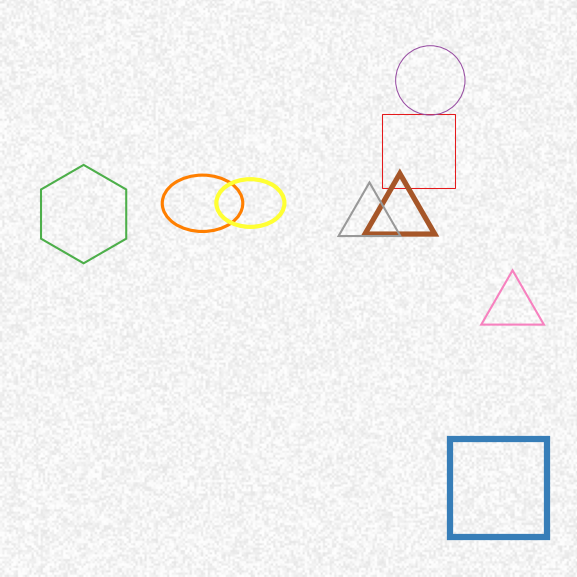[{"shape": "square", "thickness": 0.5, "radius": 0.32, "center": [0.724, 0.738]}, {"shape": "square", "thickness": 3, "radius": 0.42, "center": [0.864, 0.154]}, {"shape": "hexagon", "thickness": 1, "radius": 0.43, "center": [0.145, 0.628]}, {"shape": "circle", "thickness": 0.5, "radius": 0.3, "center": [0.745, 0.86]}, {"shape": "oval", "thickness": 1.5, "radius": 0.35, "center": [0.351, 0.647]}, {"shape": "oval", "thickness": 2, "radius": 0.29, "center": [0.434, 0.648]}, {"shape": "triangle", "thickness": 2.5, "radius": 0.35, "center": [0.692, 0.629]}, {"shape": "triangle", "thickness": 1, "radius": 0.31, "center": [0.888, 0.468]}, {"shape": "triangle", "thickness": 1, "radius": 0.31, "center": [0.64, 0.621]}]